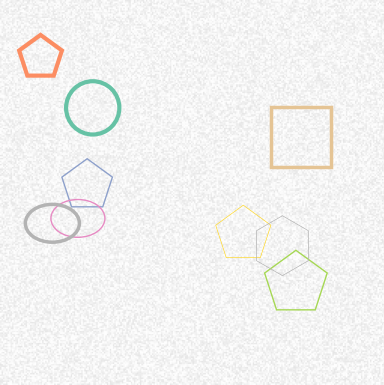[{"shape": "circle", "thickness": 3, "radius": 0.35, "center": [0.241, 0.72]}, {"shape": "pentagon", "thickness": 3, "radius": 0.29, "center": [0.105, 0.851]}, {"shape": "pentagon", "thickness": 1, "radius": 0.35, "center": [0.226, 0.519]}, {"shape": "oval", "thickness": 1, "radius": 0.35, "center": [0.202, 0.433]}, {"shape": "pentagon", "thickness": 1, "radius": 0.43, "center": [0.769, 0.264]}, {"shape": "pentagon", "thickness": 0.5, "radius": 0.38, "center": [0.632, 0.392]}, {"shape": "square", "thickness": 2.5, "radius": 0.39, "center": [0.782, 0.645]}, {"shape": "hexagon", "thickness": 0.5, "radius": 0.39, "center": [0.734, 0.362]}, {"shape": "oval", "thickness": 2.5, "radius": 0.35, "center": [0.136, 0.42]}]